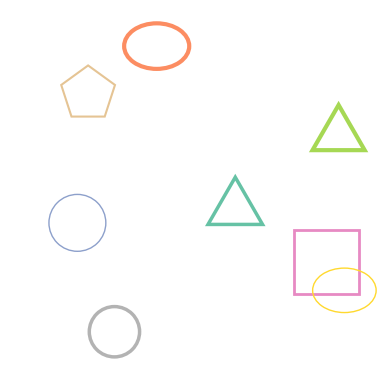[{"shape": "triangle", "thickness": 2.5, "radius": 0.41, "center": [0.611, 0.458]}, {"shape": "oval", "thickness": 3, "radius": 0.42, "center": [0.407, 0.88]}, {"shape": "circle", "thickness": 1, "radius": 0.37, "center": [0.201, 0.421]}, {"shape": "square", "thickness": 2, "radius": 0.42, "center": [0.849, 0.319]}, {"shape": "triangle", "thickness": 3, "radius": 0.39, "center": [0.879, 0.649]}, {"shape": "oval", "thickness": 1, "radius": 0.41, "center": [0.895, 0.246]}, {"shape": "pentagon", "thickness": 1.5, "radius": 0.37, "center": [0.229, 0.757]}, {"shape": "circle", "thickness": 2.5, "radius": 0.33, "center": [0.297, 0.138]}]